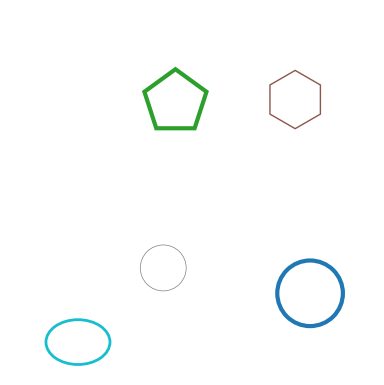[{"shape": "circle", "thickness": 3, "radius": 0.43, "center": [0.805, 0.238]}, {"shape": "pentagon", "thickness": 3, "radius": 0.42, "center": [0.456, 0.735]}, {"shape": "hexagon", "thickness": 1, "radius": 0.38, "center": [0.767, 0.741]}, {"shape": "circle", "thickness": 0.5, "radius": 0.3, "center": [0.424, 0.304]}, {"shape": "oval", "thickness": 2, "radius": 0.42, "center": [0.203, 0.111]}]